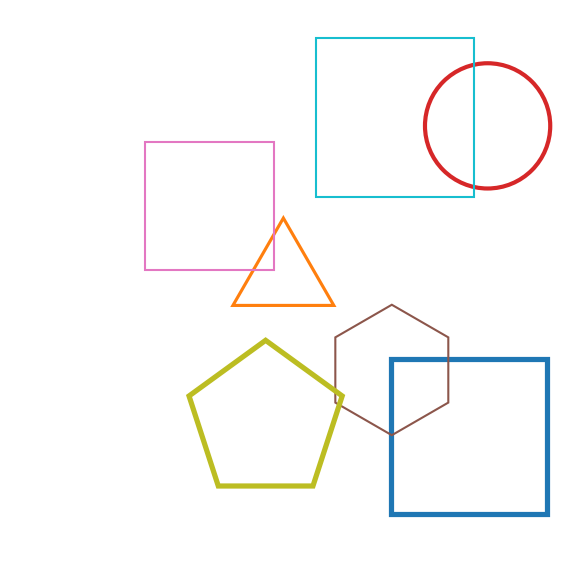[{"shape": "square", "thickness": 2.5, "radius": 0.67, "center": [0.812, 0.243]}, {"shape": "triangle", "thickness": 1.5, "radius": 0.5, "center": [0.491, 0.521]}, {"shape": "circle", "thickness": 2, "radius": 0.54, "center": [0.844, 0.781]}, {"shape": "hexagon", "thickness": 1, "radius": 0.56, "center": [0.678, 0.358]}, {"shape": "square", "thickness": 1, "radius": 0.56, "center": [0.363, 0.642]}, {"shape": "pentagon", "thickness": 2.5, "radius": 0.7, "center": [0.46, 0.27]}, {"shape": "square", "thickness": 1, "radius": 0.69, "center": [0.684, 0.796]}]